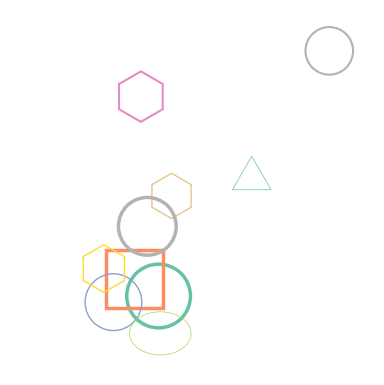[{"shape": "triangle", "thickness": 0.5, "radius": 0.29, "center": [0.654, 0.536]}, {"shape": "circle", "thickness": 2.5, "radius": 0.41, "center": [0.412, 0.231]}, {"shape": "square", "thickness": 2.5, "radius": 0.37, "center": [0.349, 0.275]}, {"shape": "circle", "thickness": 1, "radius": 0.37, "center": [0.295, 0.215]}, {"shape": "hexagon", "thickness": 1.5, "radius": 0.33, "center": [0.366, 0.749]}, {"shape": "oval", "thickness": 0.5, "radius": 0.4, "center": [0.416, 0.134]}, {"shape": "hexagon", "thickness": 1, "radius": 0.31, "center": [0.27, 0.302]}, {"shape": "hexagon", "thickness": 1, "radius": 0.29, "center": [0.446, 0.491]}, {"shape": "circle", "thickness": 2.5, "radius": 0.37, "center": [0.383, 0.412]}, {"shape": "circle", "thickness": 1.5, "radius": 0.31, "center": [0.855, 0.868]}]